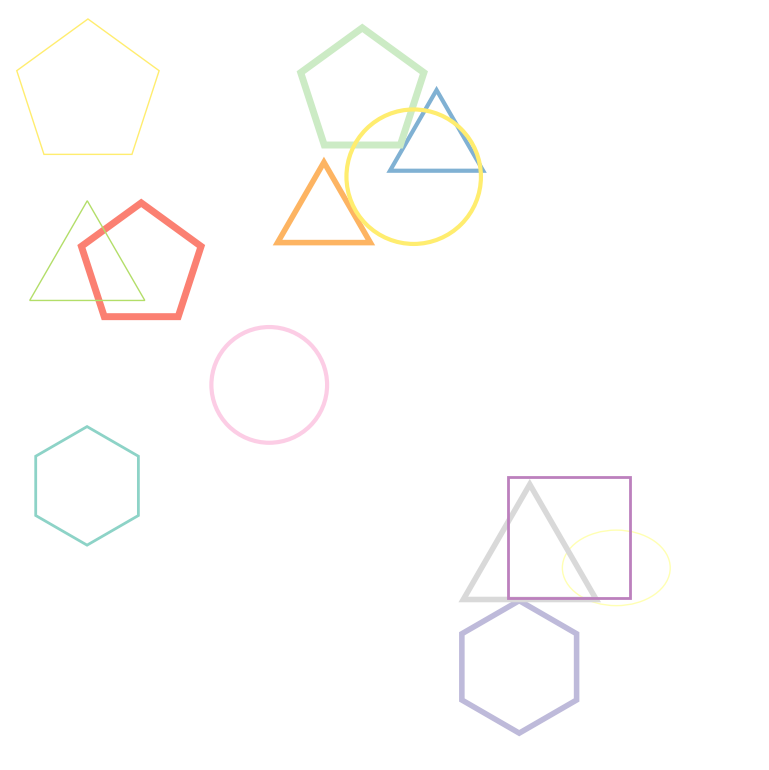[{"shape": "hexagon", "thickness": 1, "radius": 0.38, "center": [0.113, 0.369]}, {"shape": "oval", "thickness": 0.5, "radius": 0.35, "center": [0.8, 0.262]}, {"shape": "hexagon", "thickness": 2, "radius": 0.43, "center": [0.674, 0.134]}, {"shape": "pentagon", "thickness": 2.5, "radius": 0.41, "center": [0.183, 0.655]}, {"shape": "triangle", "thickness": 1.5, "radius": 0.35, "center": [0.567, 0.813]}, {"shape": "triangle", "thickness": 2, "radius": 0.35, "center": [0.421, 0.72]}, {"shape": "triangle", "thickness": 0.5, "radius": 0.43, "center": [0.113, 0.653]}, {"shape": "circle", "thickness": 1.5, "radius": 0.38, "center": [0.35, 0.5]}, {"shape": "triangle", "thickness": 2, "radius": 0.5, "center": [0.688, 0.271]}, {"shape": "square", "thickness": 1, "radius": 0.39, "center": [0.739, 0.302]}, {"shape": "pentagon", "thickness": 2.5, "radius": 0.42, "center": [0.471, 0.88]}, {"shape": "pentagon", "thickness": 0.5, "radius": 0.49, "center": [0.114, 0.878]}, {"shape": "circle", "thickness": 1.5, "radius": 0.44, "center": [0.537, 0.771]}]